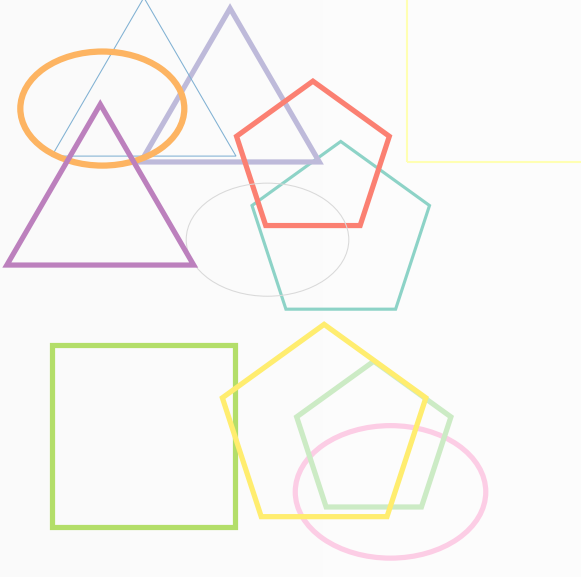[{"shape": "pentagon", "thickness": 1.5, "radius": 0.8, "center": [0.586, 0.594]}, {"shape": "square", "thickness": 1, "radius": 0.86, "center": [0.873, 0.891]}, {"shape": "triangle", "thickness": 2.5, "radius": 0.89, "center": [0.396, 0.807]}, {"shape": "pentagon", "thickness": 2.5, "radius": 0.69, "center": [0.538, 0.72]}, {"shape": "triangle", "thickness": 0.5, "radius": 0.91, "center": [0.248, 0.82]}, {"shape": "oval", "thickness": 3, "radius": 0.71, "center": [0.176, 0.811]}, {"shape": "square", "thickness": 2.5, "radius": 0.79, "center": [0.247, 0.244]}, {"shape": "oval", "thickness": 2.5, "radius": 0.82, "center": [0.672, 0.147]}, {"shape": "oval", "thickness": 0.5, "radius": 0.7, "center": [0.46, 0.584]}, {"shape": "triangle", "thickness": 2.5, "radius": 0.93, "center": [0.172, 0.633]}, {"shape": "pentagon", "thickness": 2.5, "radius": 0.7, "center": [0.643, 0.234]}, {"shape": "pentagon", "thickness": 2.5, "radius": 0.92, "center": [0.558, 0.253]}]